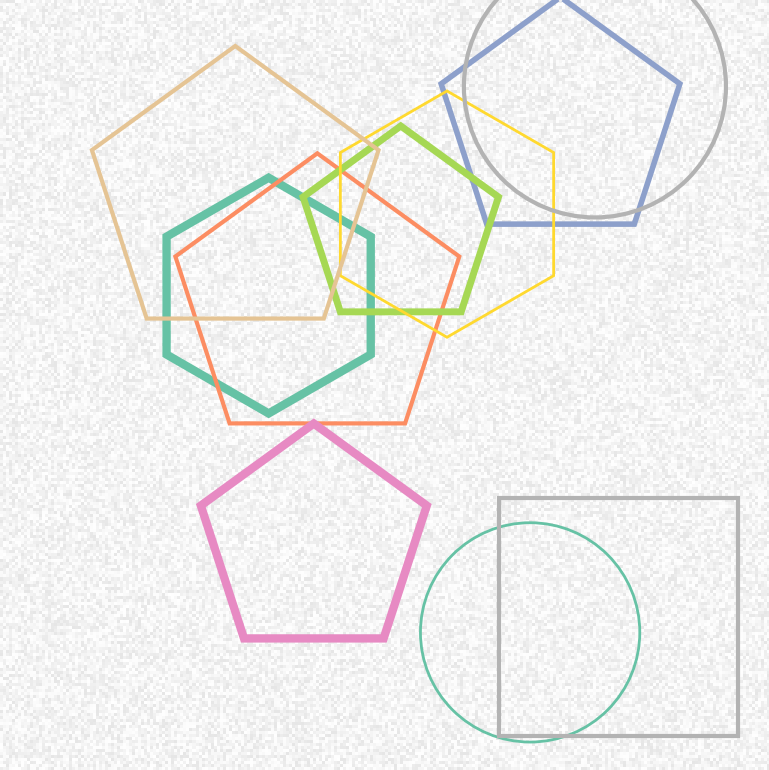[{"shape": "circle", "thickness": 1, "radius": 0.71, "center": [0.688, 0.179]}, {"shape": "hexagon", "thickness": 3, "radius": 0.77, "center": [0.349, 0.616]}, {"shape": "pentagon", "thickness": 1.5, "radius": 0.97, "center": [0.412, 0.607]}, {"shape": "pentagon", "thickness": 2, "radius": 0.81, "center": [0.728, 0.841]}, {"shape": "pentagon", "thickness": 3, "radius": 0.77, "center": [0.408, 0.296]}, {"shape": "pentagon", "thickness": 2.5, "radius": 0.67, "center": [0.52, 0.703]}, {"shape": "hexagon", "thickness": 1, "radius": 0.8, "center": [0.581, 0.722]}, {"shape": "pentagon", "thickness": 1.5, "radius": 0.98, "center": [0.305, 0.745]}, {"shape": "square", "thickness": 1.5, "radius": 0.77, "center": [0.803, 0.199]}, {"shape": "circle", "thickness": 1.5, "radius": 0.85, "center": [0.773, 0.888]}]